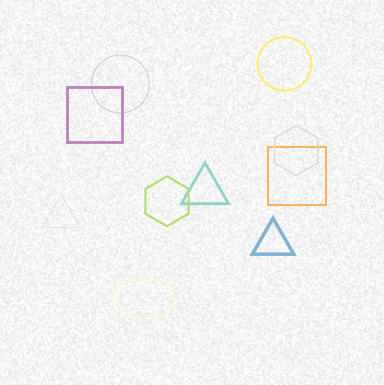[{"shape": "triangle", "thickness": 2, "radius": 0.35, "center": [0.533, 0.506]}, {"shape": "oval", "thickness": 0.5, "radius": 0.39, "center": [0.376, 0.224]}, {"shape": "circle", "thickness": 0.5, "radius": 0.38, "center": [0.312, 0.782]}, {"shape": "triangle", "thickness": 2.5, "radius": 0.31, "center": [0.709, 0.371]}, {"shape": "square", "thickness": 1.5, "radius": 0.38, "center": [0.771, 0.543]}, {"shape": "hexagon", "thickness": 1.5, "radius": 0.32, "center": [0.434, 0.477]}, {"shape": "hexagon", "thickness": 1, "radius": 0.32, "center": [0.769, 0.609]}, {"shape": "square", "thickness": 2, "radius": 0.36, "center": [0.246, 0.702]}, {"shape": "triangle", "thickness": 0.5, "radius": 0.29, "center": [0.159, 0.438]}, {"shape": "circle", "thickness": 1.5, "radius": 0.35, "center": [0.739, 0.834]}]